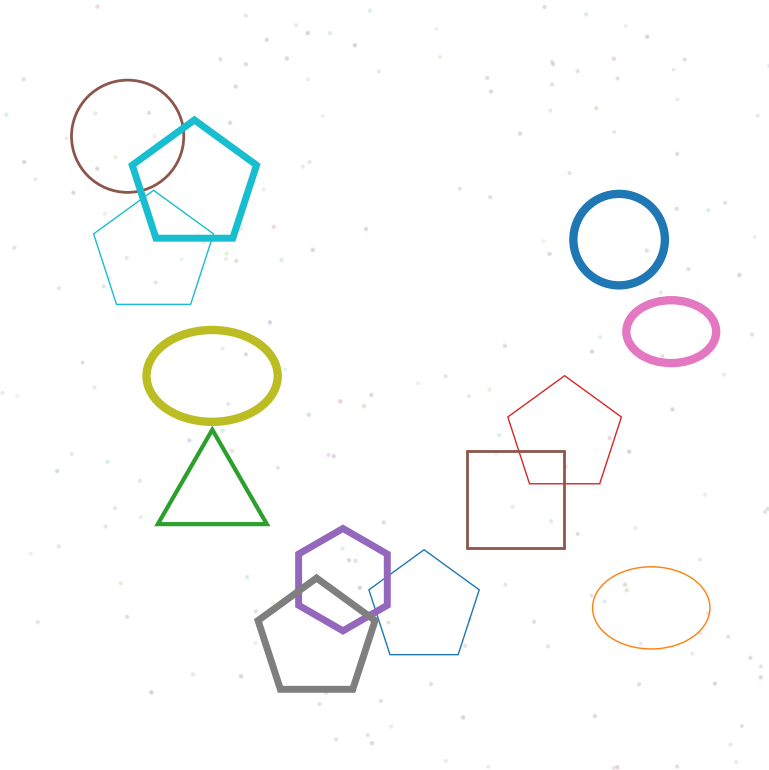[{"shape": "circle", "thickness": 3, "radius": 0.3, "center": [0.804, 0.689]}, {"shape": "pentagon", "thickness": 0.5, "radius": 0.38, "center": [0.551, 0.211]}, {"shape": "oval", "thickness": 0.5, "radius": 0.38, "center": [0.846, 0.211]}, {"shape": "triangle", "thickness": 1.5, "radius": 0.41, "center": [0.276, 0.36]}, {"shape": "pentagon", "thickness": 0.5, "radius": 0.39, "center": [0.733, 0.434]}, {"shape": "hexagon", "thickness": 2.5, "radius": 0.33, "center": [0.445, 0.247]}, {"shape": "square", "thickness": 1, "radius": 0.31, "center": [0.669, 0.352]}, {"shape": "circle", "thickness": 1, "radius": 0.36, "center": [0.166, 0.823]}, {"shape": "oval", "thickness": 3, "radius": 0.29, "center": [0.872, 0.569]}, {"shape": "pentagon", "thickness": 2.5, "radius": 0.4, "center": [0.411, 0.169]}, {"shape": "oval", "thickness": 3, "radius": 0.43, "center": [0.275, 0.512]}, {"shape": "pentagon", "thickness": 0.5, "radius": 0.41, "center": [0.199, 0.671]}, {"shape": "pentagon", "thickness": 2.5, "radius": 0.42, "center": [0.252, 0.759]}]